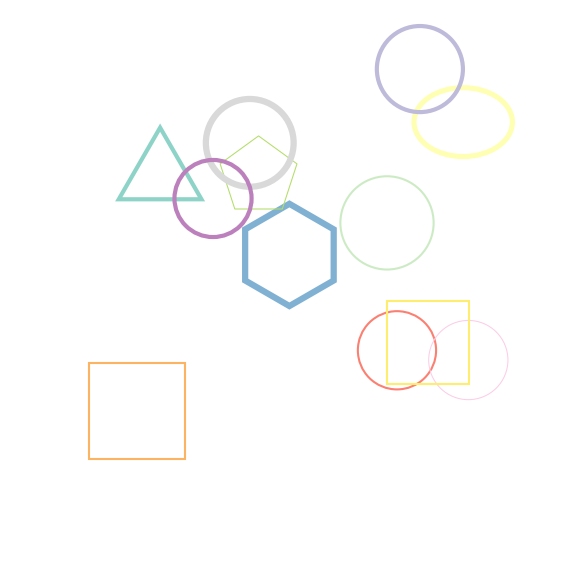[{"shape": "triangle", "thickness": 2, "radius": 0.41, "center": [0.277, 0.695]}, {"shape": "oval", "thickness": 2.5, "radius": 0.43, "center": [0.802, 0.788]}, {"shape": "circle", "thickness": 2, "radius": 0.37, "center": [0.727, 0.88]}, {"shape": "circle", "thickness": 1, "radius": 0.34, "center": [0.687, 0.393]}, {"shape": "hexagon", "thickness": 3, "radius": 0.44, "center": [0.501, 0.558]}, {"shape": "square", "thickness": 1, "radius": 0.41, "center": [0.237, 0.288]}, {"shape": "pentagon", "thickness": 0.5, "radius": 0.35, "center": [0.448, 0.694]}, {"shape": "circle", "thickness": 0.5, "radius": 0.34, "center": [0.811, 0.376]}, {"shape": "circle", "thickness": 3, "radius": 0.38, "center": [0.432, 0.752]}, {"shape": "circle", "thickness": 2, "radius": 0.33, "center": [0.369, 0.655]}, {"shape": "circle", "thickness": 1, "radius": 0.4, "center": [0.67, 0.613]}, {"shape": "square", "thickness": 1, "radius": 0.36, "center": [0.741, 0.406]}]